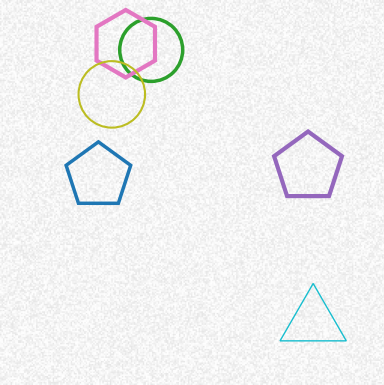[{"shape": "pentagon", "thickness": 2.5, "radius": 0.44, "center": [0.256, 0.543]}, {"shape": "circle", "thickness": 2.5, "radius": 0.41, "center": [0.393, 0.87]}, {"shape": "pentagon", "thickness": 3, "radius": 0.46, "center": [0.8, 0.566]}, {"shape": "hexagon", "thickness": 3, "radius": 0.44, "center": [0.327, 0.887]}, {"shape": "circle", "thickness": 1.5, "radius": 0.43, "center": [0.29, 0.755]}, {"shape": "triangle", "thickness": 1, "radius": 0.5, "center": [0.813, 0.164]}]